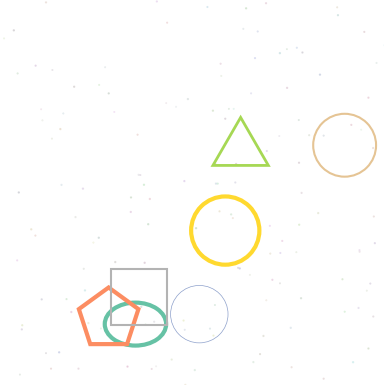[{"shape": "oval", "thickness": 3, "radius": 0.4, "center": [0.352, 0.158]}, {"shape": "pentagon", "thickness": 3, "radius": 0.41, "center": [0.282, 0.172]}, {"shape": "circle", "thickness": 0.5, "radius": 0.37, "center": [0.518, 0.184]}, {"shape": "triangle", "thickness": 2, "radius": 0.42, "center": [0.625, 0.612]}, {"shape": "circle", "thickness": 3, "radius": 0.44, "center": [0.585, 0.401]}, {"shape": "circle", "thickness": 1.5, "radius": 0.41, "center": [0.895, 0.623]}, {"shape": "square", "thickness": 1.5, "radius": 0.37, "center": [0.361, 0.229]}]